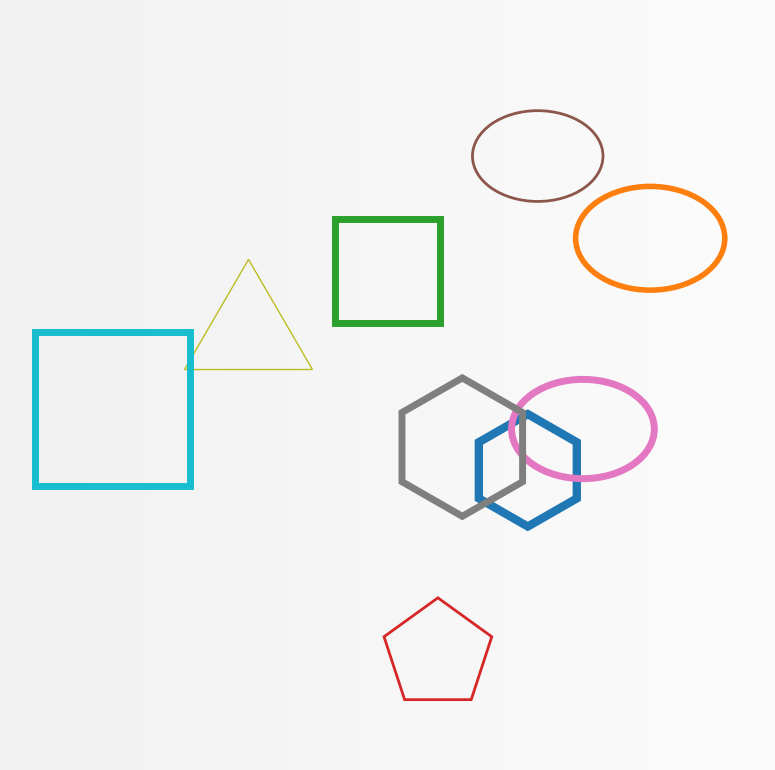[{"shape": "hexagon", "thickness": 3, "radius": 0.36, "center": [0.681, 0.389]}, {"shape": "oval", "thickness": 2, "radius": 0.48, "center": [0.839, 0.691]}, {"shape": "square", "thickness": 2.5, "radius": 0.34, "center": [0.5, 0.648]}, {"shape": "pentagon", "thickness": 1, "radius": 0.37, "center": [0.565, 0.151]}, {"shape": "oval", "thickness": 1, "radius": 0.42, "center": [0.694, 0.797]}, {"shape": "oval", "thickness": 2.5, "radius": 0.46, "center": [0.752, 0.443]}, {"shape": "hexagon", "thickness": 2.5, "radius": 0.45, "center": [0.597, 0.419]}, {"shape": "triangle", "thickness": 0.5, "radius": 0.48, "center": [0.321, 0.568]}, {"shape": "square", "thickness": 2.5, "radius": 0.5, "center": [0.145, 0.469]}]